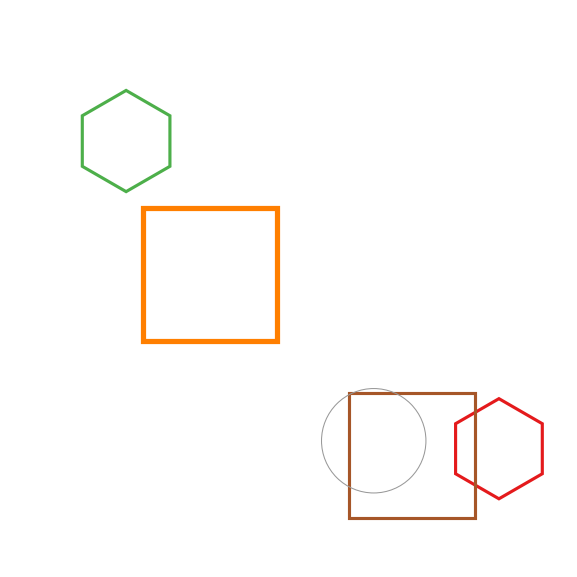[{"shape": "hexagon", "thickness": 1.5, "radius": 0.43, "center": [0.864, 0.222]}, {"shape": "hexagon", "thickness": 1.5, "radius": 0.44, "center": [0.218, 0.755]}, {"shape": "square", "thickness": 2.5, "radius": 0.58, "center": [0.364, 0.524]}, {"shape": "square", "thickness": 1.5, "radius": 0.54, "center": [0.713, 0.21]}, {"shape": "circle", "thickness": 0.5, "radius": 0.45, "center": [0.647, 0.236]}]